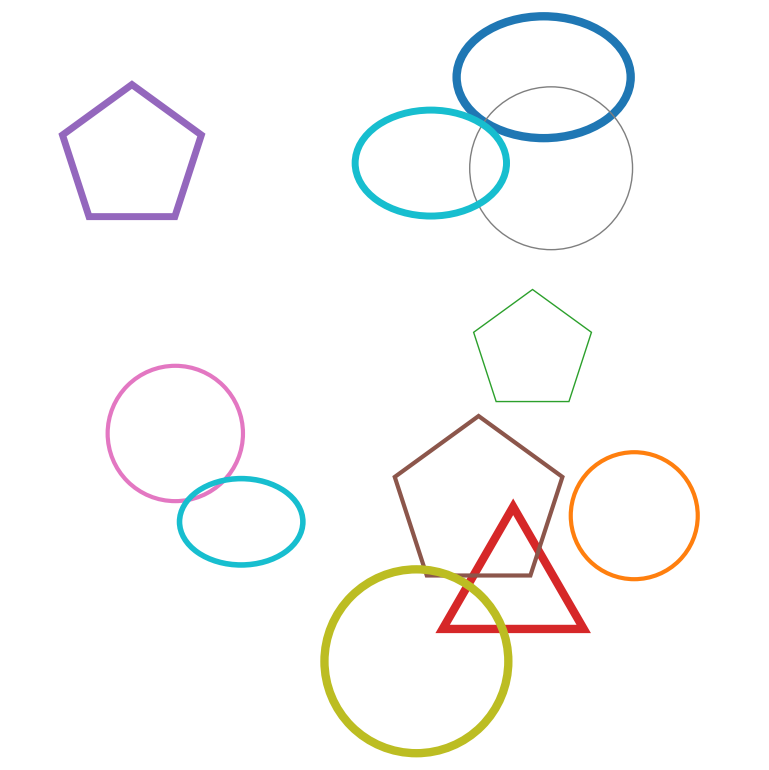[{"shape": "oval", "thickness": 3, "radius": 0.57, "center": [0.706, 0.9]}, {"shape": "circle", "thickness": 1.5, "radius": 0.41, "center": [0.824, 0.33]}, {"shape": "pentagon", "thickness": 0.5, "radius": 0.4, "center": [0.692, 0.544]}, {"shape": "triangle", "thickness": 3, "radius": 0.53, "center": [0.666, 0.236]}, {"shape": "pentagon", "thickness": 2.5, "radius": 0.47, "center": [0.171, 0.795]}, {"shape": "pentagon", "thickness": 1.5, "radius": 0.57, "center": [0.622, 0.345]}, {"shape": "circle", "thickness": 1.5, "radius": 0.44, "center": [0.228, 0.437]}, {"shape": "circle", "thickness": 0.5, "radius": 0.53, "center": [0.716, 0.781]}, {"shape": "circle", "thickness": 3, "radius": 0.6, "center": [0.541, 0.141]}, {"shape": "oval", "thickness": 2.5, "radius": 0.49, "center": [0.56, 0.788]}, {"shape": "oval", "thickness": 2, "radius": 0.4, "center": [0.313, 0.322]}]